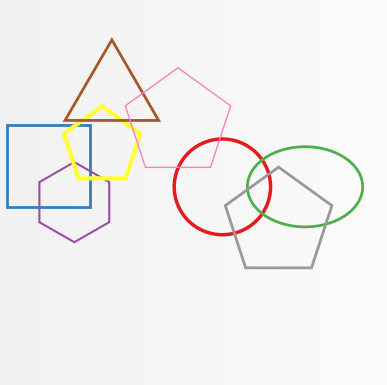[{"shape": "circle", "thickness": 2.5, "radius": 0.62, "center": [0.574, 0.515]}, {"shape": "square", "thickness": 2, "radius": 0.53, "center": [0.125, 0.568]}, {"shape": "oval", "thickness": 2, "radius": 0.74, "center": [0.787, 0.515]}, {"shape": "hexagon", "thickness": 1.5, "radius": 0.52, "center": [0.192, 0.475]}, {"shape": "pentagon", "thickness": 3, "radius": 0.52, "center": [0.263, 0.62]}, {"shape": "triangle", "thickness": 2, "radius": 0.7, "center": [0.289, 0.757]}, {"shape": "pentagon", "thickness": 1, "radius": 0.71, "center": [0.459, 0.681]}, {"shape": "pentagon", "thickness": 2, "radius": 0.72, "center": [0.719, 0.421]}]